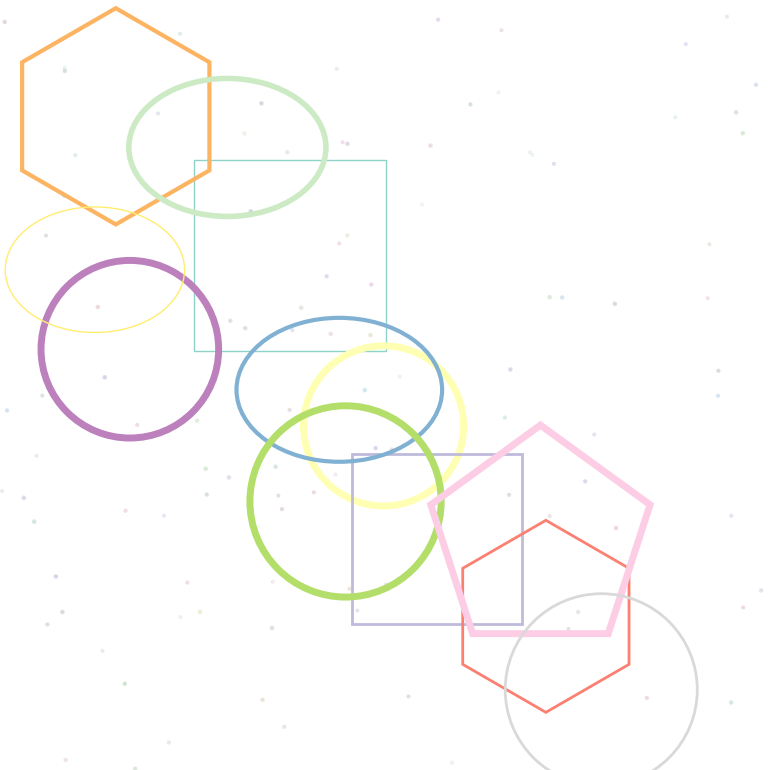[{"shape": "square", "thickness": 0.5, "radius": 0.62, "center": [0.377, 0.668]}, {"shape": "circle", "thickness": 2.5, "radius": 0.52, "center": [0.498, 0.447]}, {"shape": "square", "thickness": 1, "radius": 0.55, "center": [0.567, 0.301]}, {"shape": "hexagon", "thickness": 1, "radius": 0.62, "center": [0.709, 0.2]}, {"shape": "oval", "thickness": 1.5, "radius": 0.67, "center": [0.441, 0.494]}, {"shape": "hexagon", "thickness": 1.5, "radius": 0.7, "center": [0.15, 0.849]}, {"shape": "circle", "thickness": 2.5, "radius": 0.62, "center": [0.449, 0.349]}, {"shape": "pentagon", "thickness": 2.5, "radius": 0.75, "center": [0.702, 0.298]}, {"shape": "circle", "thickness": 1, "radius": 0.62, "center": [0.781, 0.104]}, {"shape": "circle", "thickness": 2.5, "radius": 0.58, "center": [0.169, 0.546]}, {"shape": "oval", "thickness": 2, "radius": 0.64, "center": [0.295, 0.809]}, {"shape": "oval", "thickness": 0.5, "radius": 0.58, "center": [0.123, 0.65]}]